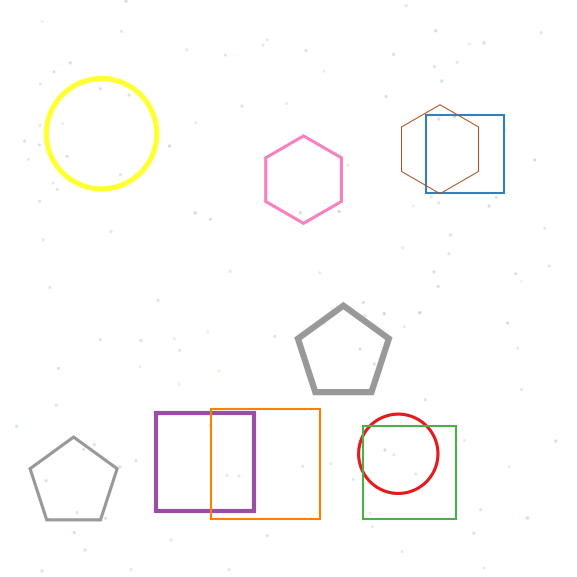[{"shape": "circle", "thickness": 1.5, "radius": 0.34, "center": [0.69, 0.213]}, {"shape": "square", "thickness": 1, "radius": 0.34, "center": [0.805, 0.733]}, {"shape": "square", "thickness": 1, "radius": 0.4, "center": [0.709, 0.18]}, {"shape": "square", "thickness": 2, "radius": 0.42, "center": [0.355, 0.199]}, {"shape": "square", "thickness": 1, "radius": 0.47, "center": [0.46, 0.196]}, {"shape": "circle", "thickness": 2.5, "radius": 0.48, "center": [0.176, 0.768]}, {"shape": "hexagon", "thickness": 0.5, "radius": 0.38, "center": [0.762, 0.741]}, {"shape": "hexagon", "thickness": 1.5, "radius": 0.38, "center": [0.526, 0.688]}, {"shape": "pentagon", "thickness": 1.5, "radius": 0.4, "center": [0.127, 0.163]}, {"shape": "pentagon", "thickness": 3, "radius": 0.41, "center": [0.595, 0.387]}]